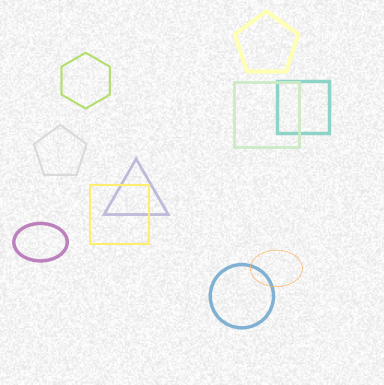[{"shape": "square", "thickness": 2.5, "radius": 0.34, "center": [0.786, 0.722]}, {"shape": "pentagon", "thickness": 3, "radius": 0.43, "center": [0.692, 0.884]}, {"shape": "triangle", "thickness": 2, "radius": 0.48, "center": [0.354, 0.491]}, {"shape": "circle", "thickness": 2.5, "radius": 0.41, "center": [0.628, 0.231]}, {"shape": "oval", "thickness": 0.5, "radius": 0.34, "center": [0.718, 0.303]}, {"shape": "hexagon", "thickness": 1.5, "radius": 0.36, "center": [0.223, 0.791]}, {"shape": "pentagon", "thickness": 1.5, "radius": 0.36, "center": [0.157, 0.604]}, {"shape": "oval", "thickness": 2.5, "radius": 0.35, "center": [0.105, 0.371]}, {"shape": "square", "thickness": 2, "radius": 0.42, "center": [0.692, 0.703]}, {"shape": "square", "thickness": 1.5, "radius": 0.38, "center": [0.311, 0.443]}]